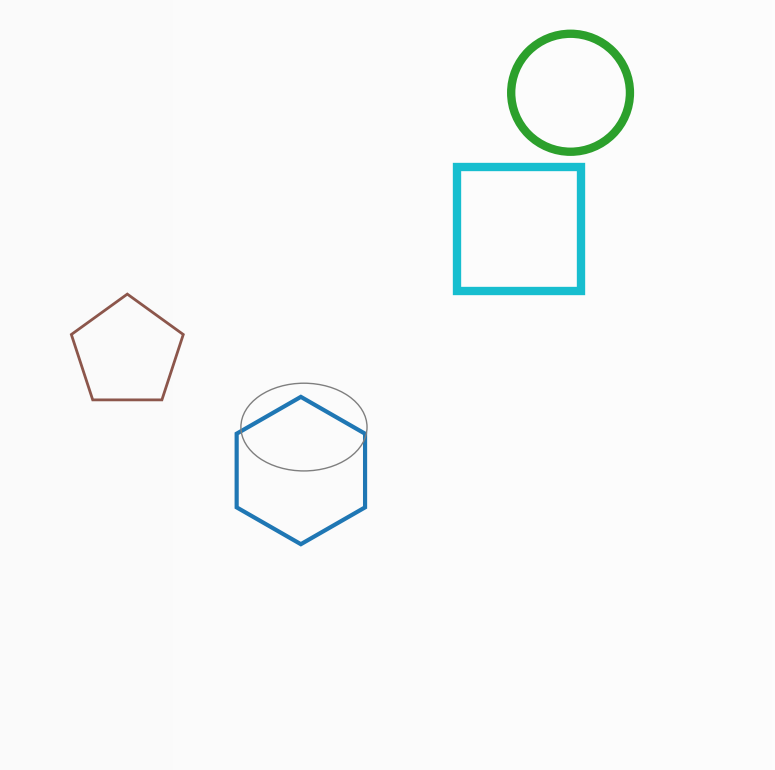[{"shape": "hexagon", "thickness": 1.5, "radius": 0.48, "center": [0.388, 0.389]}, {"shape": "circle", "thickness": 3, "radius": 0.38, "center": [0.736, 0.88]}, {"shape": "pentagon", "thickness": 1, "radius": 0.38, "center": [0.164, 0.542]}, {"shape": "oval", "thickness": 0.5, "radius": 0.41, "center": [0.392, 0.445]}, {"shape": "square", "thickness": 3, "radius": 0.4, "center": [0.67, 0.702]}]